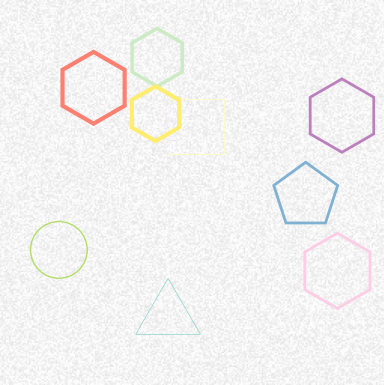[{"shape": "triangle", "thickness": 0.5, "radius": 0.48, "center": [0.437, 0.18]}, {"shape": "square", "thickness": 0.5, "radius": 0.36, "center": [0.51, 0.671]}, {"shape": "hexagon", "thickness": 3, "radius": 0.47, "center": [0.243, 0.772]}, {"shape": "pentagon", "thickness": 2, "radius": 0.44, "center": [0.794, 0.491]}, {"shape": "circle", "thickness": 1, "radius": 0.37, "center": [0.153, 0.351]}, {"shape": "hexagon", "thickness": 2, "radius": 0.49, "center": [0.876, 0.297]}, {"shape": "hexagon", "thickness": 2, "radius": 0.48, "center": [0.888, 0.7]}, {"shape": "hexagon", "thickness": 2.5, "radius": 0.38, "center": [0.408, 0.851]}, {"shape": "hexagon", "thickness": 3, "radius": 0.36, "center": [0.404, 0.705]}]